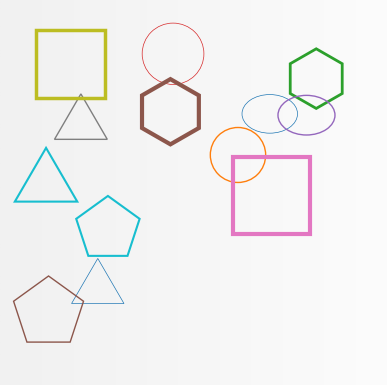[{"shape": "oval", "thickness": 0.5, "radius": 0.36, "center": [0.696, 0.704]}, {"shape": "triangle", "thickness": 0.5, "radius": 0.39, "center": [0.252, 0.251]}, {"shape": "circle", "thickness": 1, "radius": 0.36, "center": [0.614, 0.597]}, {"shape": "hexagon", "thickness": 2, "radius": 0.39, "center": [0.816, 0.796]}, {"shape": "circle", "thickness": 0.5, "radius": 0.4, "center": [0.447, 0.86]}, {"shape": "oval", "thickness": 1, "radius": 0.37, "center": [0.791, 0.701]}, {"shape": "pentagon", "thickness": 1, "radius": 0.47, "center": [0.125, 0.188]}, {"shape": "hexagon", "thickness": 3, "radius": 0.42, "center": [0.44, 0.71]}, {"shape": "square", "thickness": 3, "radius": 0.5, "center": [0.7, 0.492]}, {"shape": "triangle", "thickness": 1, "radius": 0.39, "center": [0.209, 0.677]}, {"shape": "square", "thickness": 2.5, "radius": 0.44, "center": [0.182, 0.834]}, {"shape": "triangle", "thickness": 1.5, "radius": 0.47, "center": [0.119, 0.523]}, {"shape": "pentagon", "thickness": 1.5, "radius": 0.43, "center": [0.278, 0.405]}]